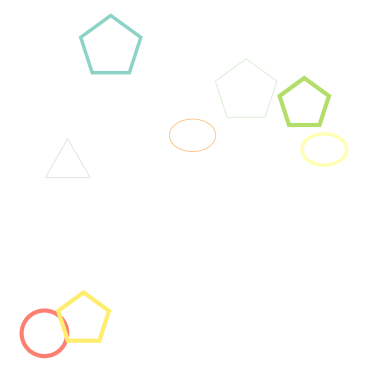[{"shape": "pentagon", "thickness": 2.5, "radius": 0.41, "center": [0.288, 0.878]}, {"shape": "oval", "thickness": 2.5, "radius": 0.29, "center": [0.842, 0.612]}, {"shape": "circle", "thickness": 3, "radius": 0.3, "center": [0.115, 0.134]}, {"shape": "oval", "thickness": 0.5, "radius": 0.3, "center": [0.5, 0.649]}, {"shape": "pentagon", "thickness": 3, "radius": 0.34, "center": [0.79, 0.73]}, {"shape": "triangle", "thickness": 0.5, "radius": 0.33, "center": [0.176, 0.573]}, {"shape": "pentagon", "thickness": 0.5, "radius": 0.42, "center": [0.639, 0.763]}, {"shape": "pentagon", "thickness": 3, "radius": 0.35, "center": [0.217, 0.171]}]